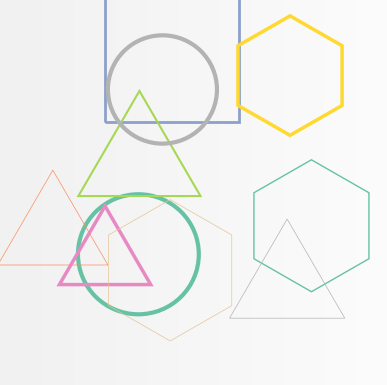[{"shape": "hexagon", "thickness": 1, "radius": 0.86, "center": [0.804, 0.414]}, {"shape": "circle", "thickness": 3, "radius": 0.78, "center": [0.357, 0.34]}, {"shape": "triangle", "thickness": 0.5, "radius": 0.82, "center": [0.136, 0.394]}, {"shape": "square", "thickness": 2, "radius": 0.87, "center": [0.445, 0.857]}, {"shape": "triangle", "thickness": 2.5, "radius": 0.68, "center": [0.271, 0.329]}, {"shape": "triangle", "thickness": 1.5, "radius": 0.91, "center": [0.36, 0.582]}, {"shape": "hexagon", "thickness": 2.5, "radius": 0.78, "center": [0.748, 0.804]}, {"shape": "hexagon", "thickness": 0.5, "radius": 0.92, "center": [0.439, 0.298]}, {"shape": "circle", "thickness": 3, "radius": 0.7, "center": [0.419, 0.768]}, {"shape": "triangle", "thickness": 0.5, "radius": 0.86, "center": [0.741, 0.259]}]